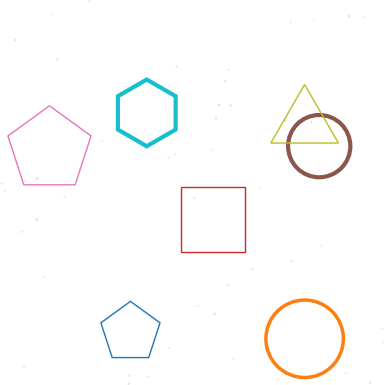[{"shape": "pentagon", "thickness": 1, "radius": 0.4, "center": [0.339, 0.137]}, {"shape": "circle", "thickness": 2.5, "radius": 0.5, "center": [0.791, 0.12]}, {"shape": "square", "thickness": 1, "radius": 0.42, "center": [0.553, 0.429]}, {"shape": "circle", "thickness": 3, "radius": 0.4, "center": [0.829, 0.62]}, {"shape": "pentagon", "thickness": 1, "radius": 0.57, "center": [0.129, 0.612]}, {"shape": "triangle", "thickness": 1, "radius": 0.51, "center": [0.791, 0.679]}, {"shape": "hexagon", "thickness": 3, "radius": 0.43, "center": [0.381, 0.707]}]